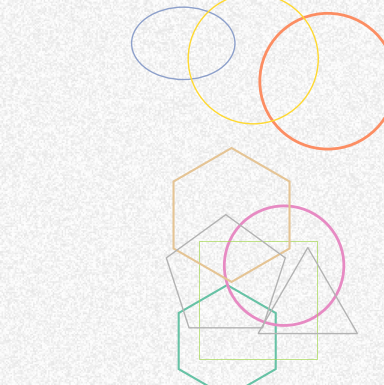[{"shape": "hexagon", "thickness": 1.5, "radius": 0.73, "center": [0.59, 0.114]}, {"shape": "circle", "thickness": 2, "radius": 0.88, "center": [0.851, 0.789]}, {"shape": "oval", "thickness": 1, "radius": 0.67, "center": [0.476, 0.887]}, {"shape": "circle", "thickness": 2, "radius": 0.78, "center": [0.738, 0.31]}, {"shape": "square", "thickness": 0.5, "radius": 0.77, "center": [0.671, 0.22]}, {"shape": "circle", "thickness": 1, "radius": 0.84, "center": [0.658, 0.847]}, {"shape": "hexagon", "thickness": 1.5, "radius": 0.87, "center": [0.601, 0.442]}, {"shape": "pentagon", "thickness": 1, "radius": 0.81, "center": [0.587, 0.28]}, {"shape": "triangle", "thickness": 1, "radius": 0.74, "center": [0.799, 0.208]}]